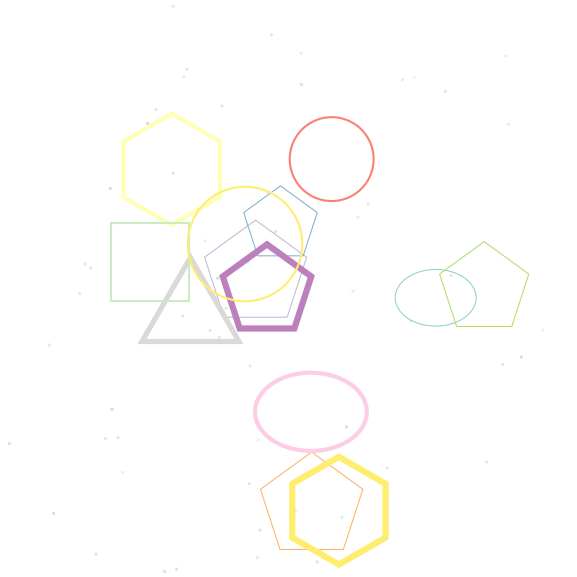[{"shape": "oval", "thickness": 0.5, "radius": 0.35, "center": [0.754, 0.483]}, {"shape": "hexagon", "thickness": 2, "radius": 0.48, "center": [0.297, 0.706]}, {"shape": "pentagon", "thickness": 0.5, "radius": 0.46, "center": [0.443, 0.525]}, {"shape": "circle", "thickness": 1, "radius": 0.36, "center": [0.574, 0.724]}, {"shape": "pentagon", "thickness": 0.5, "radius": 0.33, "center": [0.486, 0.61]}, {"shape": "pentagon", "thickness": 0.5, "radius": 0.47, "center": [0.54, 0.123]}, {"shape": "pentagon", "thickness": 0.5, "radius": 0.41, "center": [0.838, 0.5]}, {"shape": "oval", "thickness": 2, "radius": 0.48, "center": [0.538, 0.286]}, {"shape": "triangle", "thickness": 2.5, "radius": 0.48, "center": [0.33, 0.456]}, {"shape": "pentagon", "thickness": 3, "radius": 0.4, "center": [0.462, 0.495]}, {"shape": "square", "thickness": 1, "radius": 0.34, "center": [0.259, 0.546]}, {"shape": "circle", "thickness": 1, "radius": 0.5, "center": [0.424, 0.577]}, {"shape": "hexagon", "thickness": 3, "radius": 0.47, "center": [0.587, 0.115]}]